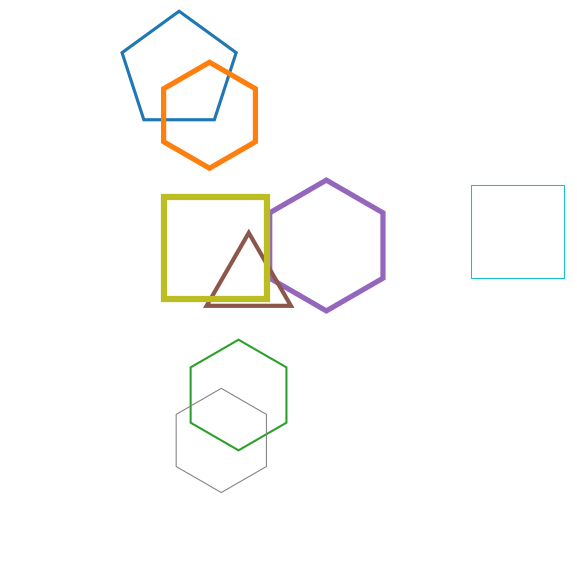[{"shape": "pentagon", "thickness": 1.5, "radius": 0.52, "center": [0.31, 0.876]}, {"shape": "hexagon", "thickness": 2.5, "radius": 0.46, "center": [0.363, 0.8]}, {"shape": "hexagon", "thickness": 1, "radius": 0.48, "center": [0.413, 0.315]}, {"shape": "hexagon", "thickness": 2.5, "radius": 0.57, "center": [0.565, 0.574]}, {"shape": "triangle", "thickness": 2, "radius": 0.42, "center": [0.431, 0.512]}, {"shape": "hexagon", "thickness": 0.5, "radius": 0.45, "center": [0.383, 0.236]}, {"shape": "square", "thickness": 3, "radius": 0.44, "center": [0.373, 0.569]}, {"shape": "square", "thickness": 0.5, "radius": 0.4, "center": [0.897, 0.598]}]